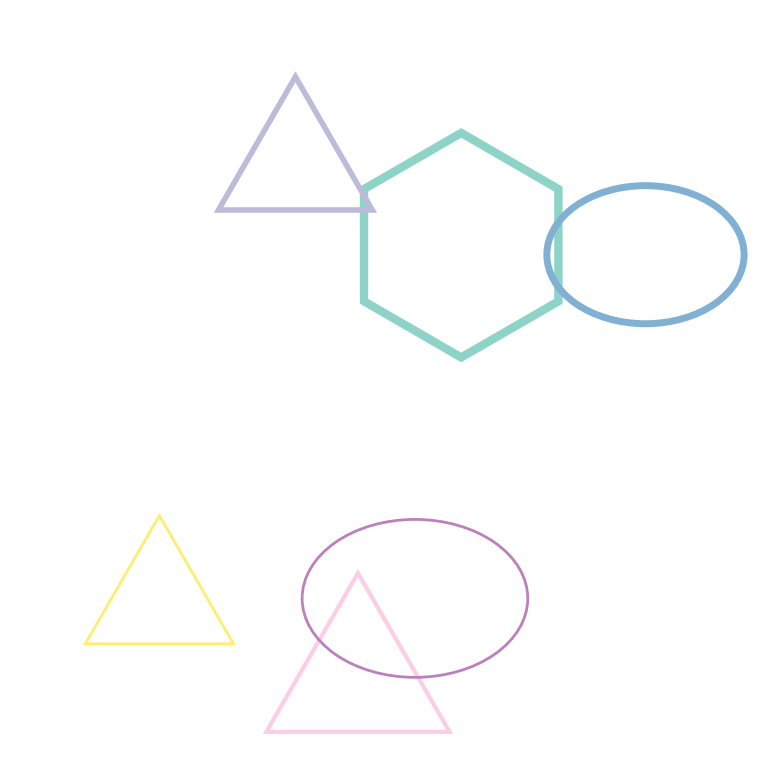[{"shape": "hexagon", "thickness": 3, "radius": 0.73, "center": [0.599, 0.682]}, {"shape": "triangle", "thickness": 2, "radius": 0.58, "center": [0.384, 0.785]}, {"shape": "oval", "thickness": 2.5, "radius": 0.64, "center": [0.838, 0.669]}, {"shape": "triangle", "thickness": 1.5, "radius": 0.69, "center": [0.465, 0.118]}, {"shape": "oval", "thickness": 1, "radius": 0.73, "center": [0.539, 0.223]}, {"shape": "triangle", "thickness": 1, "radius": 0.56, "center": [0.207, 0.219]}]